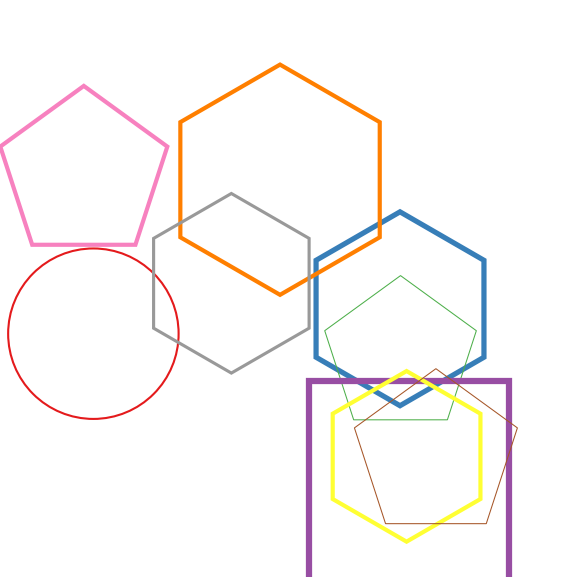[{"shape": "circle", "thickness": 1, "radius": 0.74, "center": [0.162, 0.421]}, {"shape": "hexagon", "thickness": 2.5, "radius": 0.84, "center": [0.693, 0.464]}, {"shape": "pentagon", "thickness": 0.5, "radius": 0.69, "center": [0.694, 0.384]}, {"shape": "square", "thickness": 3, "radius": 0.87, "center": [0.707, 0.166]}, {"shape": "hexagon", "thickness": 2, "radius": 1.0, "center": [0.485, 0.688]}, {"shape": "hexagon", "thickness": 2, "radius": 0.74, "center": [0.704, 0.209]}, {"shape": "pentagon", "thickness": 0.5, "radius": 0.74, "center": [0.755, 0.212]}, {"shape": "pentagon", "thickness": 2, "radius": 0.76, "center": [0.145, 0.698]}, {"shape": "hexagon", "thickness": 1.5, "radius": 0.78, "center": [0.401, 0.509]}]